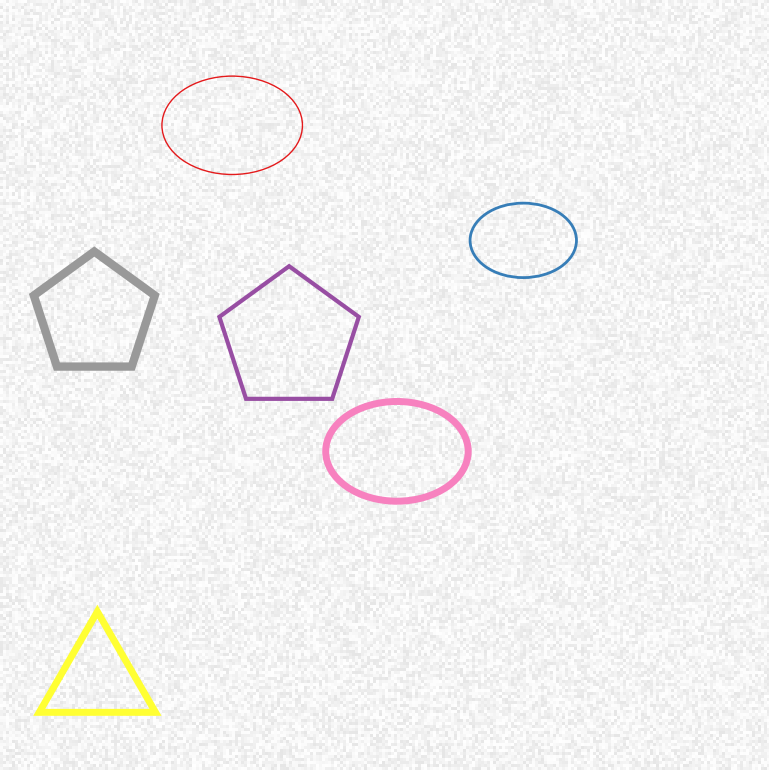[{"shape": "oval", "thickness": 0.5, "radius": 0.46, "center": [0.302, 0.837]}, {"shape": "oval", "thickness": 1, "radius": 0.35, "center": [0.68, 0.688]}, {"shape": "pentagon", "thickness": 1.5, "radius": 0.48, "center": [0.375, 0.559]}, {"shape": "triangle", "thickness": 2.5, "radius": 0.44, "center": [0.126, 0.118]}, {"shape": "oval", "thickness": 2.5, "radius": 0.46, "center": [0.516, 0.414]}, {"shape": "pentagon", "thickness": 3, "radius": 0.41, "center": [0.122, 0.591]}]